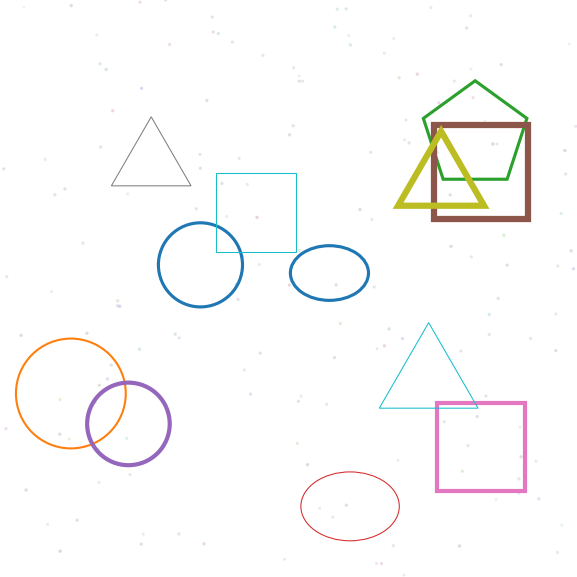[{"shape": "circle", "thickness": 1.5, "radius": 0.36, "center": [0.347, 0.54]}, {"shape": "oval", "thickness": 1.5, "radius": 0.34, "center": [0.57, 0.526]}, {"shape": "circle", "thickness": 1, "radius": 0.48, "center": [0.123, 0.318]}, {"shape": "pentagon", "thickness": 1.5, "radius": 0.47, "center": [0.823, 0.765]}, {"shape": "oval", "thickness": 0.5, "radius": 0.43, "center": [0.606, 0.122]}, {"shape": "circle", "thickness": 2, "radius": 0.36, "center": [0.222, 0.265]}, {"shape": "square", "thickness": 3, "radius": 0.4, "center": [0.833, 0.701]}, {"shape": "square", "thickness": 2, "radius": 0.38, "center": [0.833, 0.225]}, {"shape": "triangle", "thickness": 0.5, "radius": 0.4, "center": [0.262, 0.717]}, {"shape": "triangle", "thickness": 3, "radius": 0.43, "center": [0.764, 0.686]}, {"shape": "triangle", "thickness": 0.5, "radius": 0.49, "center": [0.742, 0.342]}, {"shape": "square", "thickness": 0.5, "radius": 0.34, "center": [0.443, 0.632]}]